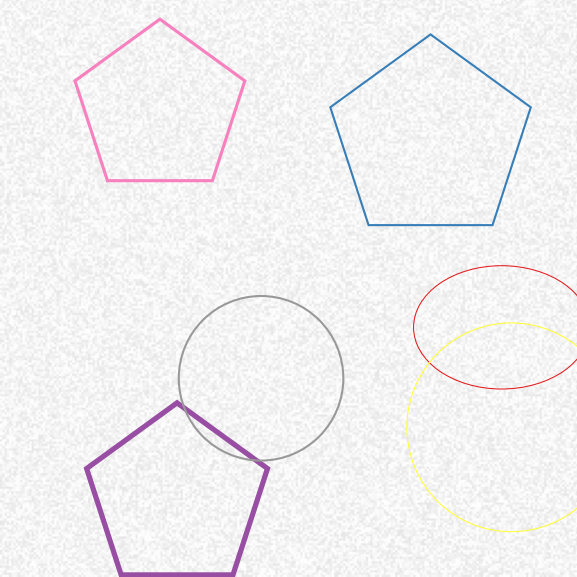[{"shape": "oval", "thickness": 0.5, "radius": 0.76, "center": [0.869, 0.432]}, {"shape": "pentagon", "thickness": 1, "radius": 0.91, "center": [0.746, 0.757]}, {"shape": "pentagon", "thickness": 2.5, "radius": 0.82, "center": [0.307, 0.137]}, {"shape": "circle", "thickness": 0.5, "radius": 0.9, "center": [0.885, 0.259]}, {"shape": "pentagon", "thickness": 1.5, "radius": 0.77, "center": [0.277, 0.811]}, {"shape": "circle", "thickness": 1, "radius": 0.71, "center": [0.452, 0.344]}]